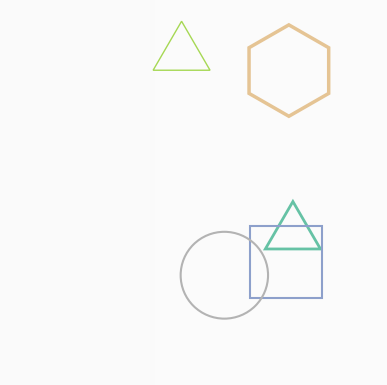[{"shape": "triangle", "thickness": 2, "radius": 0.41, "center": [0.756, 0.394]}, {"shape": "square", "thickness": 1.5, "radius": 0.47, "center": [0.738, 0.319]}, {"shape": "triangle", "thickness": 1, "radius": 0.42, "center": [0.469, 0.86]}, {"shape": "hexagon", "thickness": 2.5, "radius": 0.59, "center": [0.745, 0.817]}, {"shape": "circle", "thickness": 1.5, "radius": 0.56, "center": [0.579, 0.285]}]